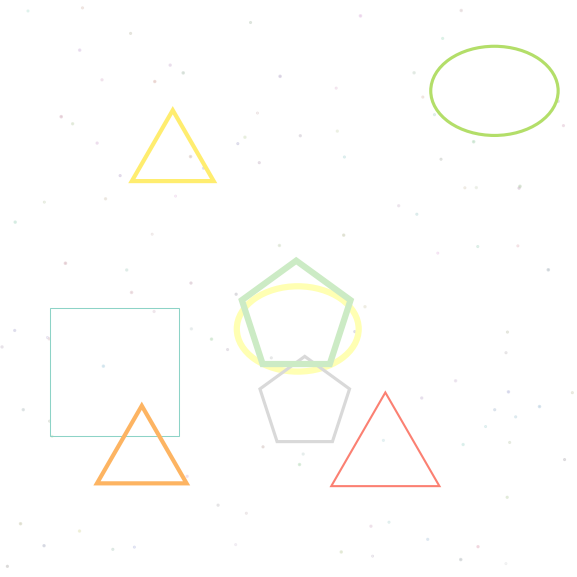[{"shape": "square", "thickness": 0.5, "radius": 0.56, "center": [0.199, 0.355]}, {"shape": "oval", "thickness": 3, "radius": 0.53, "center": [0.516, 0.43]}, {"shape": "triangle", "thickness": 1, "radius": 0.54, "center": [0.667, 0.211]}, {"shape": "triangle", "thickness": 2, "radius": 0.45, "center": [0.245, 0.207]}, {"shape": "oval", "thickness": 1.5, "radius": 0.55, "center": [0.856, 0.842]}, {"shape": "pentagon", "thickness": 1.5, "radius": 0.41, "center": [0.528, 0.3]}, {"shape": "pentagon", "thickness": 3, "radius": 0.49, "center": [0.513, 0.449]}, {"shape": "triangle", "thickness": 2, "radius": 0.41, "center": [0.299, 0.726]}]